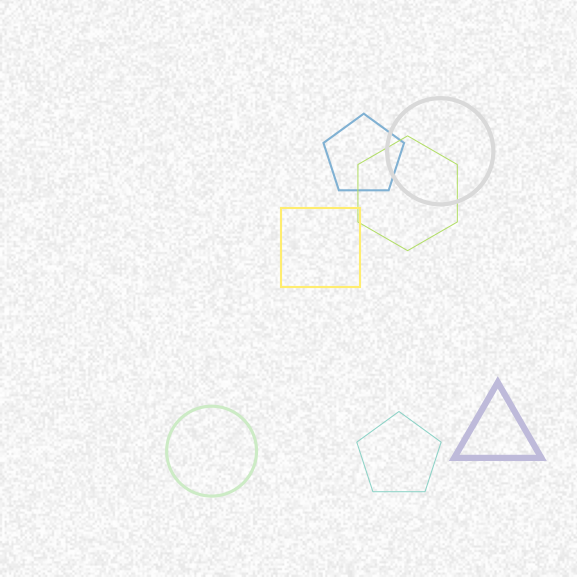[{"shape": "pentagon", "thickness": 0.5, "radius": 0.38, "center": [0.691, 0.21]}, {"shape": "triangle", "thickness": 3, "radius": 0.44, "center": [0.862, 0.25]}, {"shape": "pentagon", "thickness": 1, "radius": 0.37, "center": [0.63, 0.729]}, {"shape": "hexagon", "thickness": 0.5, "radius": 0.5, "center": [0.706, 0.664]}, {"shape": "circle", "thickness": 2, "radius": 0.46, "center": [0.762, 0.737]}, {"shape": "circle", "thickness": 1.5, "radius": 0.39, "center": [0.366, 0.218]}, {"shape": "square", "thickness": 1, "radius": 0.34, "center": [0.555, 0.571]}]